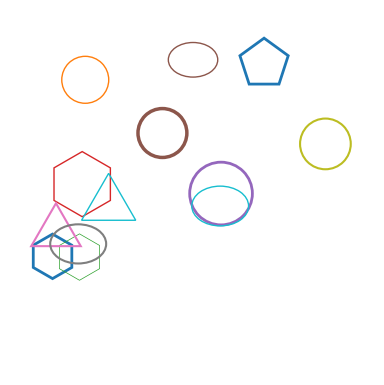[{"shape": "hexagon", "thickness": 2, "radius": 0.29, "center": [0.136, 0.334]}, {"shape": "pentagon", "thickness": 2, "radius": 0.33, "center": [0.686, 0.835]}, {"shape": "circle", "thickness": 1, "radius": 0.3, "center": [0.221, 0.793]}, {"shape": "hexagon", "thickness": 0.5, "radius": 0.3, "center": [0.206, 0.332]}, {"shape": "hexagon", "thickness": 1, "radius": 0.42, "center": [0.213, 0.522]}, {"shape": "circle", "thickness": 2, "radius": 0.41, "center": [0.574, 0.497]}, {"shape": "circle", "thickness": 2.5, "radius": 0.32, "center": [0.422, 0.655]}, {"shape": "oval", "thickness": 1, "radius": 0.32, "center": [0.501, 0.845]}, {"shape": "triangle", "thickness": 1.5, "radius": 0.37, "center": [0.145, 0.398]}, {"shape": "oval", "thickness": 1.5, "radius": 0.36, "center": [0.203, 0.366]}, {"shape": "circle", "thickness": 1.5, "radius": 0.33, "center": [0.845, 0.626]}, {"shape": "oval", "thickness": 1, "radius": 0.37, "center": [0.572, 0.465]}, {"shape": "triangle", "thickness": 1, "radius": 0.41, "center": [0.282, 0.468]}]